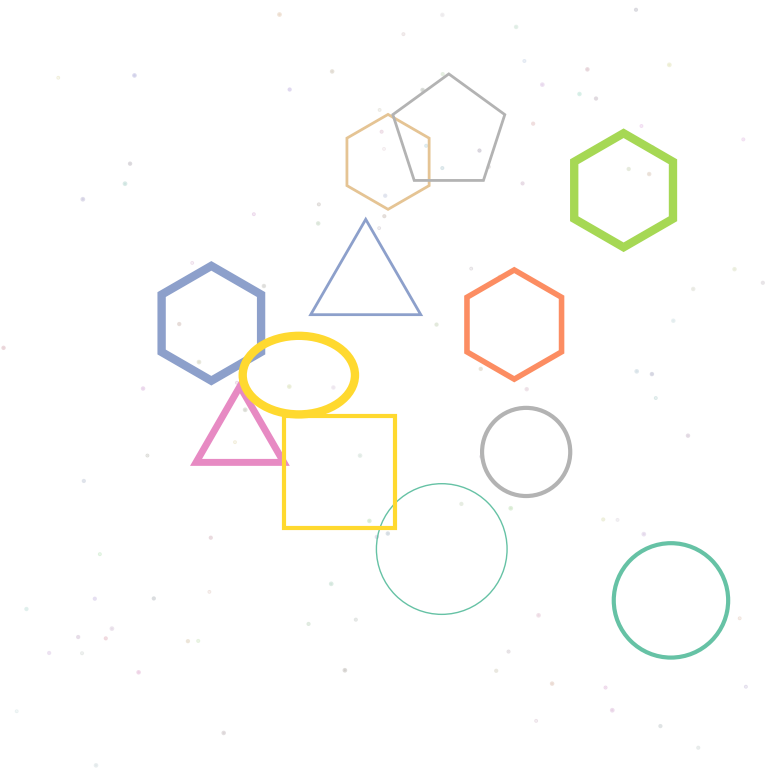[{"shape": "circle", "thickness": 0.5, "radius": 0.42, "center": [0.574, 0.287]}, {"shape": "circle", "thickness": 1.5, "radius": 0.37, "center": [0.871, 0.22]}, {"shape": "hexagon", "thickness": 2, "radius": 0.35, "center": [0.668, 0.578]}, {"shape": "triangle", "thickness": 1, "radius": 0.41, "center": [0.475, 0.633]}, {"shape": "hexagon", "thickness": 3, "radius": 0.37, "center": [0.274, 0.58]}, {"shape": "triangle", "thickness": 2.5, "radius": 0.33, "center": [0.312, 0.432]}, {"shape": "hexagon", "thickness": 3, "radius": 0.37, "center": [0.81, 0.753]}, {"shape": "square", "thickness": 1.5, "radius": 0.36, "center": [0.441, 0.387]}, {"shape": "oval", "thickness": 3, "radius": 0.36, "center": [0.388, 0.513]}, {"shape": "hexagon", "thickness": 1, "radius": 0.31, "center": [0.504, 0.79]}, {"shape": "circle", "thickness": 1.5, "radius": 0.29, "center": [0.683, 0.413]}, {"shape": "pentagon", "thickness": 1, "radius": 0.38, "center": [0.583, 0.828]}]